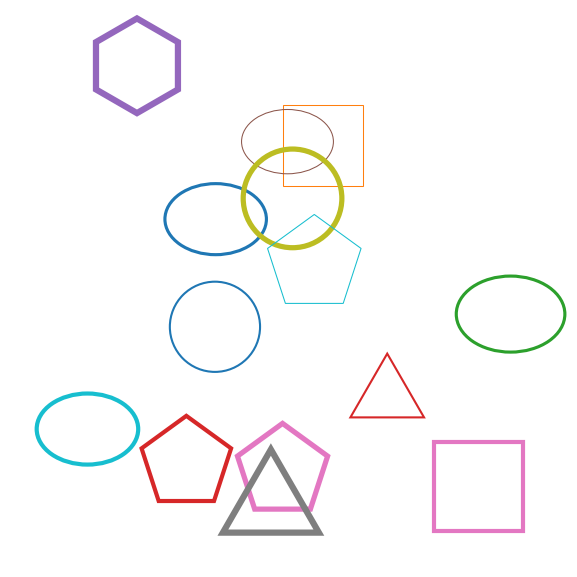[{"shape": "oval", "thickness": 1.5, "radius": 0.44, "center": [0.373, 0.62]}, {"shape": "circle", "thickness": 1, "radius": 0.39, "center": [0.372, 0.433]}, {"shape": "square", "thickness": 0.5, "radius": 0.35, "center": [0.559, 0.747]}, {"shape": "oval", "thickness": 1.5, "radius": 0.47, "center": [0.884, 0.455]}, {"shape": "triangle", "thickness": 1, "radius": 0.37, "center": [0.671, 0.313]}, {"shape": "pentagon", "thickness": 2, "radius": 0.41, "center": [0.323, 0.198]}, {"shape": "hexagon", "thickness": 3, "radius": 0.41, "center": [0.237, 0.885]}, {"shape": "oval", "thickness": 0.5, "radius": 0.4, "center": [0.498, 0.754]}, {"shape": "pentagon", "thickness": 2.5, "radius": 0.41, "center": [0.489, 0.184]}, {"shape": "square", "thickness": 2, "radius": 0.39, "center": [0.829, 0.157]}, {"shape": "triangle", "thickness": 3, "radius": 0.48, "center": [0.469, 0.125]}, {"shape": "circle", "thickness": 2.5, "radius": 0.43, "center": [0.507, 0.656]}, {"shape": "oval", "thickness": 2, "radius": 0.44, "center": [0.151, 0.256]}, {"shape": "pentagon", "thickness": 0.5, "radius": 0.43, "center": [0.544, 0.543]}]